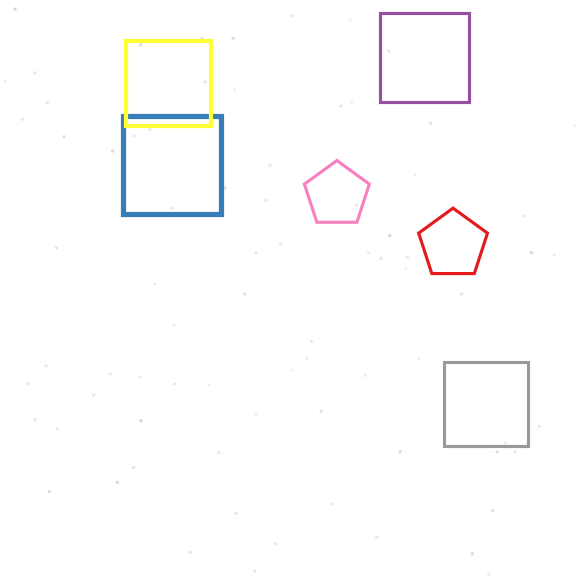[{"shape": "pentagon", "thickness": 1.5, "radius": 0.31, "center": [0.785, 0.576]}, {"shape": "square", "thickness": 2.5, "radius": 0.42, "center": [0.297, 0.713]}, {"shape": "square", "thickness": 1.5, "radius": 0.38, "center": [0.735, 0.899]}, {"shape": "square", "thickness": 2, "radius": 0.37, "center": [0.292, 0.854]}, {"shape": "pentagon", "thickness": 1.5, "radius": 0.3, "center": [0.583, 0.662]}, {"shape": "square", "thickness": 1.5, "radius": 0.36, "center": [0.842, 0.3]}]